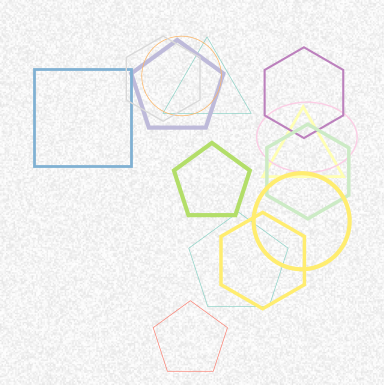[{"shape": "pentagon", "thickness": 0.5, "radius": 0.68, "center": [0.619, 0.313]}, {"shape": "triangle", "thickness": 0.5, "radius": 0.66, "center": [0.538, 0.772]}, {"shape": "triangle", "thickness": 2, "radius": 0.6, "center": [0.788, 0.602]}, {"shape": "pentagon", "thickness": 3, "radius": 0.63, "center": [0.461, 0.77]}, {"shape": "pentagon", "thickness": 0.5, "radius": 0.51, "center": [0.494, 0.118]}, {"shape": "square", "thickness": 2, "radius": 0.63, "center": [0.215, 0.695]}, {"shape": "circle", "thickness": 0.5, "radius": 0.52, "center": [0.472, 0.803]}, {"shape": "pentagon", "thickness": 3, "radius": 0.52, "center": [0.55, 0.525]}, {"shape": "oval", "thickness": 1, "radius": 0.65, "center": [0.797, 0.643]}, {"shape": "hexagon", "thickness": 1, "radius": 0.55, "center": [0.424, 0.796]}, {"shape": "hexagon", "thickness": 1.5, "radius": 0.59, "center": [0.789, 0.759]}, {"shape": "hexagon", "thickness": 2.5, "radius": 0.61, "center": [0.8, 0.555]}, {"shape": "hexagon", "thickness": 2.5, "radius": 0.63, "center": [0.682, 0.323]}, {"shape": "circle", "thickness": 3, "radius": 0.62, "center": [0.783, 0.425]}]